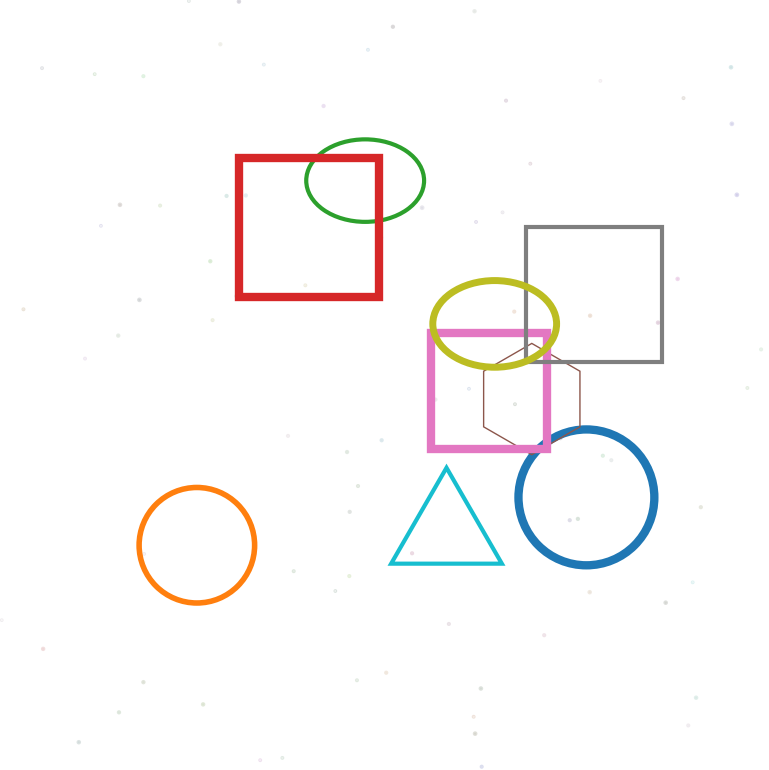[{"shape": "circle", "thickness": 3, "radius": 0.44, "center": [0.762, 0.354]}, {"shape": "circle", "thickness": 2, "radius": 0.38, "center": [0.256, 0.292]}, {"shape": "oval", "thickness": 1.5, "radius": 0.38, "center": [0.474, 0.765]}, {"shape": "square", "thickness": 3, "radius": 0.45, "center": [0.401, 0.705]}, {"shape": "hexagon", "thickness": 0.5, "radius": 0.36, "center": [0.691, 0.482]}, {"shape": "square", "thickness": 3, "radius": 0.38, "center": [0.635, 0.492]}, {"shape": "square", "thickness": 1.5, "radius": 0.44, "center": [0.771, 0.617]}, {"shape": "oval", "thickness": 2.5, "radius": 0.4, "center": [0.642, 0.579]}, {"shape": "triangle", "thickness": 1.5, "radius": 0.42, "center": [0.58, 0.309]}]